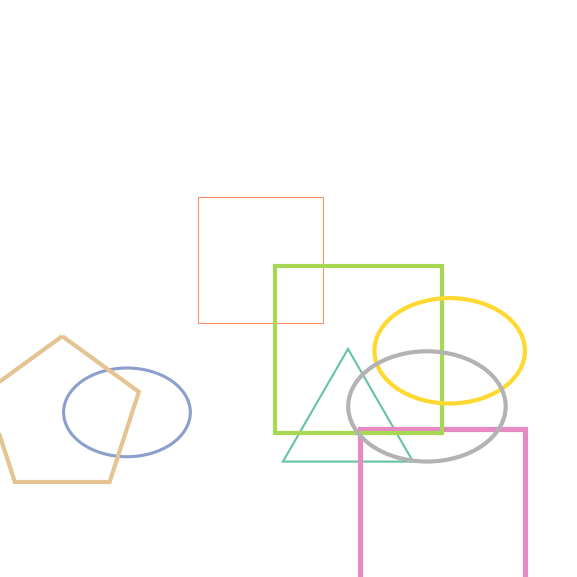[{"shape": "triangle", "thickness": 1, "radius": 0.65, "center": [0.603, 0.265]}, {"shape": "square", "thickness": 0.5, "radius": 0.54, "center": [0.451, 0.549]}, {"shape": "oval", "thickness": 1.5, "radius": 0.55, "center": [0.22, 0.285]}, {"shape": "square", "thickness": 2.5, "radius": 0.71, "center": [0.766, 0.114]}, {"shape": "square", "thickness": 2, "radius": 0.72, "center": [0.62, 0.394]}, {"shape": "oval", "thickness": 2, "radius": 0.65, "center": [0.779, 0.392]}, {"shape": "pentagon", "thickness": 2, "radius": 0.7, "center": [0.108, 0.277]}, {"shape": "oval", "thickness": 2, "radius": 0.68, "center": [0.739, 0.295]}]